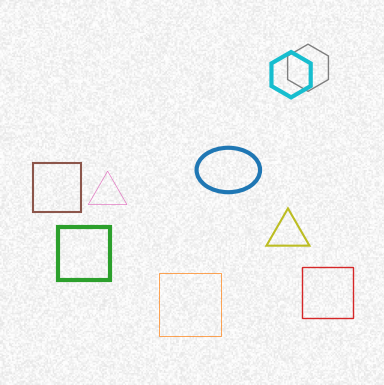[{"shape": "oval", "thickness": 3, "radius": 0.41, "center": [0.593, 0.558]}, {"shape": "square", "thickness": 0.5, "radius": 0.41, "center": [0.493, 0.208]}, {"shape": "square", "thickness": 3, "radius": 0.34, "center": [0.218, 0.342]}, {"shape": "square", "thickness": 1, "radius": 0.33, "center": [0.851, 0.241]}, {"shape": "square", "thickness": 1.5, "radius": 0.31, "center": [0.148, 0.513]}, {"shape": "triangle", "thickness": 0.5, "radius": 0.29, "center": [0.28, 0.498]}, {"shape": "hexagon", "thickness": 1, "radius": 0.31, "center": [0.8, 0.824]}, {"shape": "triangle", "thickness": 1.5, "radius": 0.32, "center": [0.748, 0.394]}, {"shape": "hexagon", "thickness": 3, "radius": 0.29, "center": [0.756, 0.806]}]